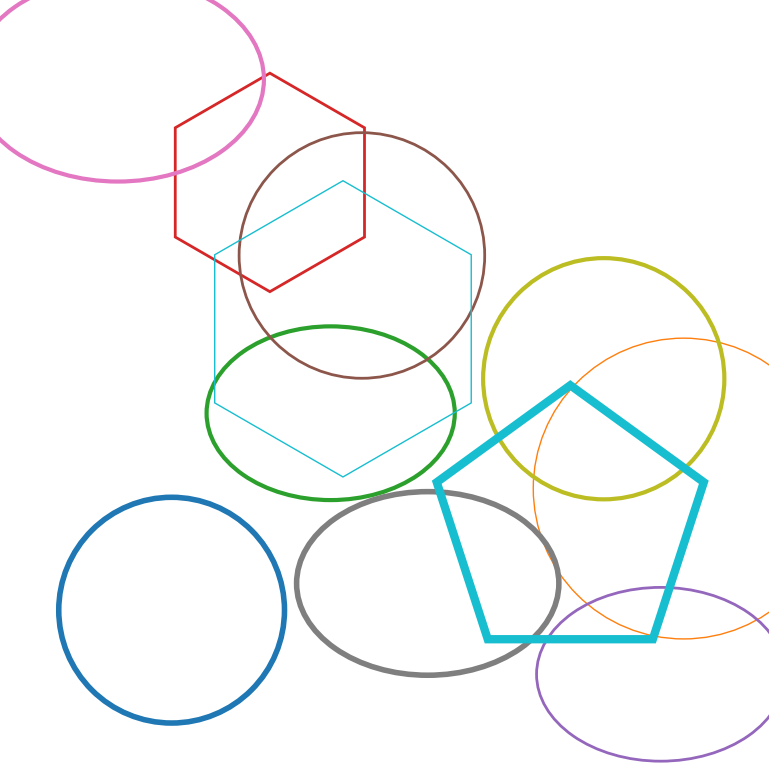[{"shape": "circle", "thickness": 2, "radius": 0.73, "center": [0.223, 0.208]}, {"shape": "circle", "thickness": 0.5, "radius": 0.98, "center": [0.888, 0.366]}, {"shape": "oval", "thickness": 1.5, "radius": 0.81, "center": [0.429, 0.463]}, {"shape": "hexagon", "thickness": 1, "radius": 0.71, "center": [0.35, 0.763]}, {"shape": "oval", "thickness": 1, "radius": 0.81, "center": [0.858, 0.124]}, {"shape": "circle", "thickness": 1, "radius": 0.8, "center": [0.47, 0.668]}, {"shape": "oval", "thickness": 1.5, "radius": 0.95, "center": [0.153, 0.897]}, {"shape": "oval", "thickness": 2, "radius": 0.85, "center": [0.555, 0.242]}, {"shape": "circle", "thickness": 1.5, "radius": 0.78, "center": [0.784, 0.508]}, {"shape": "hexagon", "thickness": 0.5, "radius": 0.96, "center": [0.445, 0.573]}, {"shape": "pentagon", "thickness": 3, "radius": 0.91, "center": [0.741, 0.317]}]